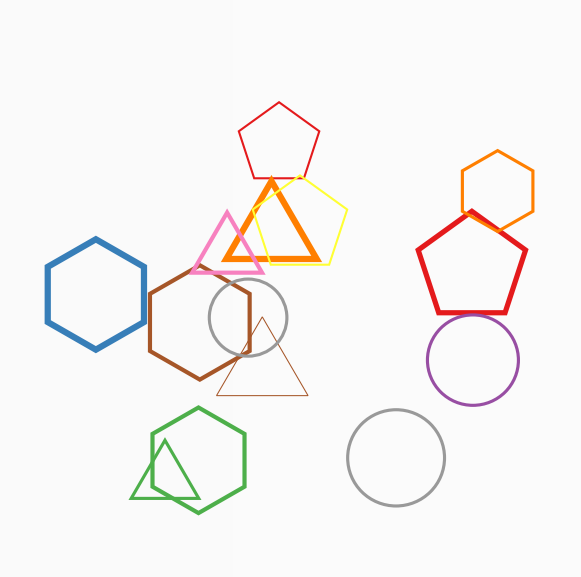[{"shape": "pentagon", "thickness": 1, "radius": 0.36, "center": [0.48, 0.749]}, {"shape": "pentagon", "thickness": 2.5, "radius": 0.49, "center": [0.812, 0.536]}, {"shape": "hexagon", "thickness": 3, "radius": 0.48, "center": [0.165, 0.489]}, {"shape": "triangle", "thickness": 1.5, "radius": 0.34, "center": [0.284, 0.17]}, {"shape": "hexagon", "thickness": 2, "radius": 0.46, "center": [0.342, 0.202]}, {"shape": "circle", "thickness": 1.5, "radius": 0.39, "center": [0.814, 0.376]}, {"shape": "triangle", "thickness": 3, "radius": 0.45, "center": [0.467, 0.596]}, {"shape": "hexagon", "thickness": 1.5, "radius": 0.35, "center": [0.856, 0.668]}, {"shape": "pentagon", "thickness": 1, "radius": 0.43, "center": [0.516, 0.61]}, {"shape": "triangle", "thickness": 0.5, "radius": 0.45, "center": [0.451, 0.36]}, {"shape": "hexagon", "thickness": 2, "radius": 0.5, "center": [0.344, 0.441]}, {"shape": "triangle", "thickness": 2, "radius": 0.35, "center": [0.391, 0.562]}, {"shape": "circle", "thickness": 1.5, "radius": 0.33, "center": [0.427, 0.449]}, {"shape": "circle", "thickness": 1.5, "radius": 0.42, "center": [0.681, 0.206]}]